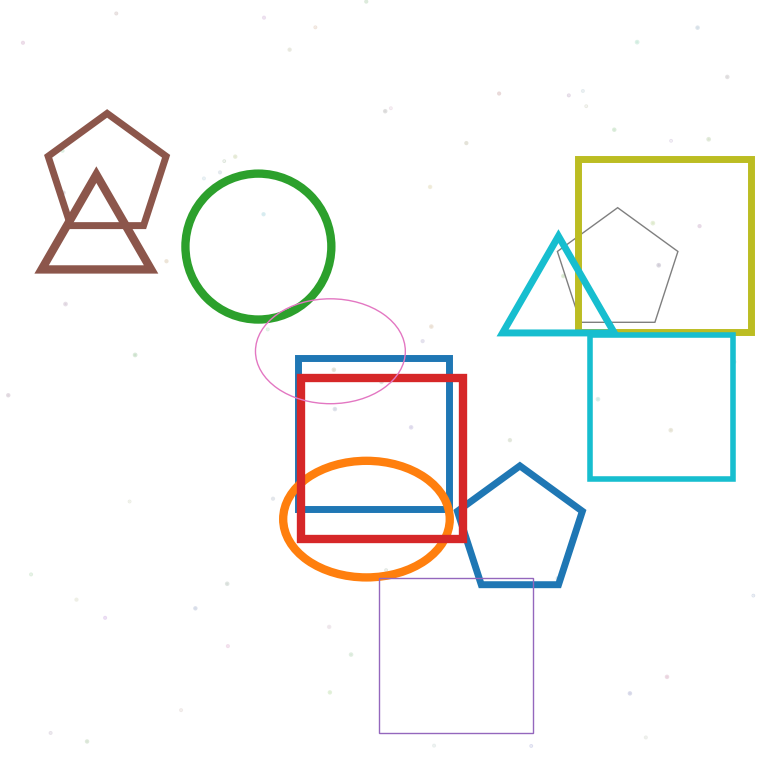[{"shape": "pentagon", "thickness": 2.5, "radius": 0.43, "center": [0.675, 0.31]}, {"shape": "square", "thickness": 2.5, "radius": 0.49, "center": [0.485, 0.437]}, {"shape": "oval", "thickness": 3, "radius": 0.54, "center": [0.476, 0.326]}, {"shape": "circle", "thickness": 3, "radius": 0.47, "center": [0.336, 0.68]}, {"shape": "square", "thickness": 3, "radius": 0.53, "center": [0.496, 0.405]}, {"shape": "square", "thickness": 0.5, "radius": 0.5, "center": [0.592, 0.149]}, {"shape": "triangle", "thickness": 3, "radius": 0.41, "center": [0.125, 0.691]}, {"shape": "pentagon", "thickness": 2.5, "radius": 0.4, "center": [0.139, 0.772]}, {"shape": "oval", "thickness": 0.5, "radius": 0.49, "center": [0.429, 0.544]}, {"shape": "pentagon", "thickness": 0.5, "radius": 0.41, "center": [0.802, 0.648]}, {"shape": "square", "thickness": 2.5, "radius": 0.56, "center": [0.863, 0.681]}, {"shape": "triangle", "thickness": 2.5, "radius": 0.42, "center": [0.725, 0.61]}, {"shape": "square", "thickness": 2, "radius": 0.47, "center": [0.859, 0.472]}]